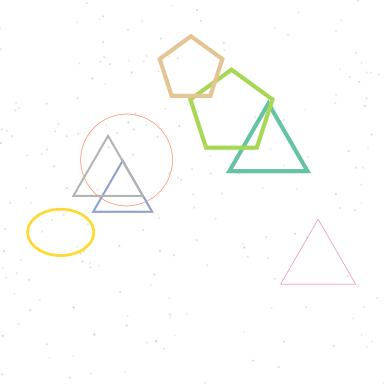[{"shape": "triangle", "thickness": 3, "radius": 0.59, "center": [0.697, 0.614]}, {"shape": "circle", "thickness": 0.5, "radius": 0.6, "center": [0.329, 0.584]}, {"shape": "triangle", "thickness": 1.5, "radius": 0.44, "center": [0.319, 0.494]}, {"shape": "triangle", "thickness": 0.5, "radius": 0.56, "center": [0.826, 0.318]}, {"shape": "pentagon", "thickness": 3, "radius": 0.56, "center": [0.601, 0.707]}, {"shape": "oval", "thickness": 2, "radius": 0.43, "center": [0.158, 0.396]}, {"shape": "pentagon", "thickness": 3, "radius": 0.43, "center": [0.496, 0.82]}, {"shape": "triangle", "thickness": 1.5, "radius": 0.52, "center": [0.281, 0.543]}]